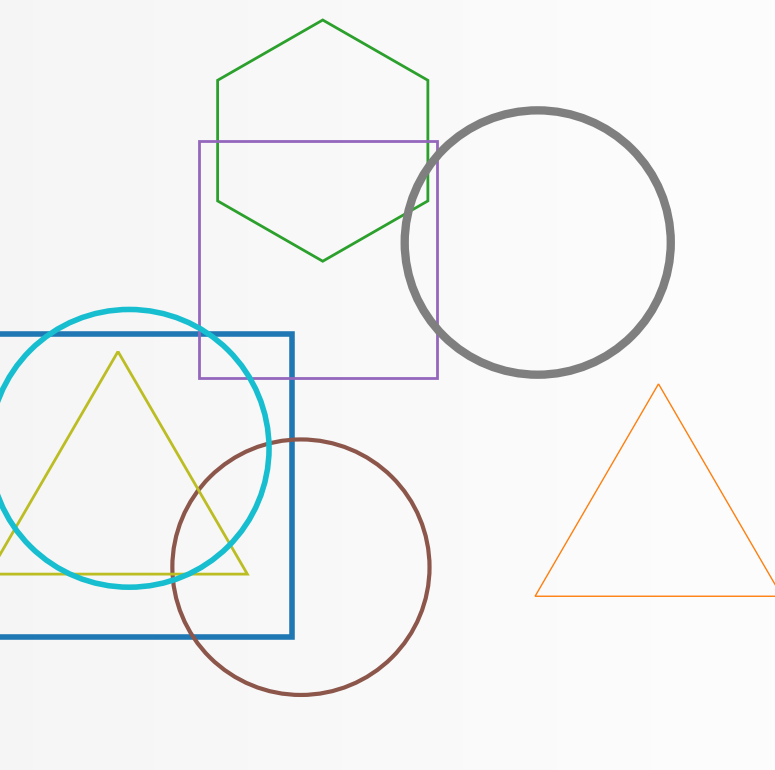[{"shape": "square", "thickness": 2, "radius": 0.98, "center": [0.18, 0.369]}, {"shape": "triangle", "thickness": 0.5, "radius": 0.92, "center": [0.85, 0.318]}, {"shape": "hexagon", "thickness": 1, "radius": 0.78, "center": [0.416, 0.817]}, {"shape": "square", "thickness": 1, "radius": 0.77, "center": [0.411, 0.663]}, {"shape": "circle", "thickness": 1.5, "radius": 0.83, "center": [0.388, 0.263]}, {"shape": "circle", "thickness": 3, "radius": 0.86, "center": [0.694, 0.685]}, {"shape": "triangle", "thickness": 1, "radius": 0.96, "center": [0.152, 0.351]}, {"shape": "circle", "thickness": 2, "radius": 0.9, "center": [0.167, 0.418]}]